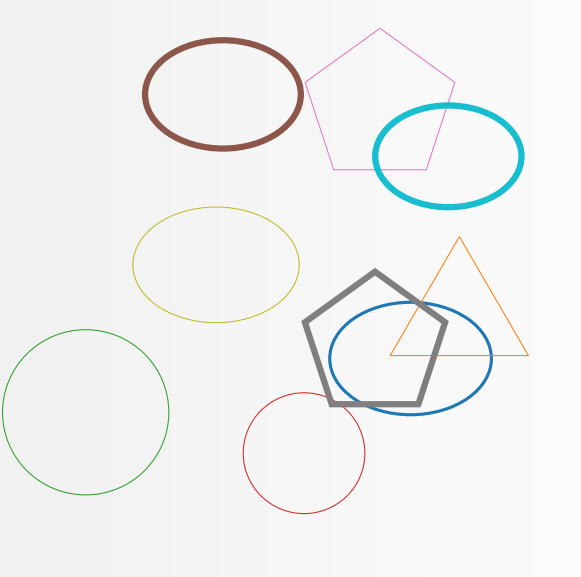[{"shape": "oval", "thickness": 1.5, "radius": 0.7, "center": [0.706, 0.378]}, {"shape": "triangle", "thickness": 0.5, "radius": 0.69, "center": [0.79, 0.452]}, {"shape": "circle", "thickness": 0.5, "radius": 0.72, "center": [0.147, 0.285]}, {"shape": "circle", "thickness": 0.5, "radius": 0.52, "center": [0.523, 0.214]}, {"shape": "oval", "thickness": 3, "radius": 0.67, "center": [0.384, 0.836]}, {"shape": "pentagon", "thickness": 0.5, "radius": 0.68, "center": [0.654, 0.815]}, {"shape": "pentagon", "thickness": 3, "radius": 0.63, "center": [0.645, 0.402]}, {"shape": "oval", "thickness": 0.5, "radius": 0.72, "center": [0.372, 0.541]}, {"shape": "oval", "thickness": 3, "radius": 0.63, "center": [0.771, 0.728]}]